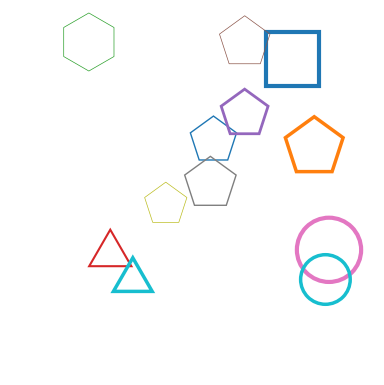[{"shape": "square", "thickness": 3, "radius": 0.35, "center": [0.76, 0.847]}, {"shape": "pentagon", "thickness": 1, "radius": 0.32, "center": [0.554, 0.635]}, {"shape": "pentagon", "thickness": 2.5, "radius": 0.39, "center": [0.816, 0.618]}, {"shape": "hexagon", "thickness": 0.5, "radius": 0.38, "center": [0.231, 0.891]}, {"shape": "triangle", "thickness": 1.5, "radius": 0.32, "center": [0.286, 0.34]}, {"shape": "pentagon", "thickness": 2, "radius": 0.32, "center": [0.635, 0.704]}, {"shape": "pentagon", "thickness": 0.5, "radius": 0.34, "center": [0.636, 0.89]}, {"shape": "circle", "thickness": 3, "radius": 0.42, "center": [0.855, 0.351]}, {"shape": "pentagon", "thickness": 1, "radius": 0.35, "center": [0.546, 0.524]}, {"shape": "pentagon", "thickness": 0.5, "radius": 0.29, "center": [0.431, 0.469]}, {"shape": "circle", "thickness": 2.5, "radius": 0.32, "center": [0.845, 0.274]}, {"shape": "triangle", "thickness": 2.5, "radius": 0.29, "center": [0.345, 0.272]}]